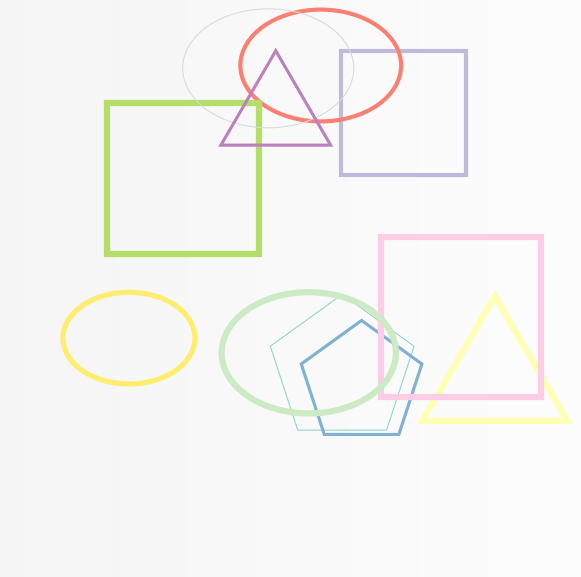[{"shape": "pentagon", "thickness": 0.5, "radius": 0.65, "center": [0.589, 0.359]}, {"shape": "triangle", "thickness": 3, "radius": 0.72, "center": [0.851, 0.342]}, {"shape": "square", "thickness": 2, "radius": 0.54, "center": [0.694, 0.803]}, {"shape": "oval", "thickness": 2, "radius": 0.69, "center": [0.552, 0.886]}, {"shape": "pentagon", "thickness": 1.5, "radius": 0.55, "center": [0.622, 0.335]}, {"shape": "square", "thickness": 3, "radius": 0.65, "center": [0.315, 0.69]}, {"shape": "square", "thickness": 3, "radius": 0.69, "center": [0.793, 0.45]}, {"shape": "oval", "thickness": 0.5, "radius": 0.74, "center": [0.461, 0.881]}, {"shape": "triangle", "thickness": 1.5, "radius": 0.54, "center": [0.474, 0.802]}, {"shape": "oval", "thickness": 3, "radius": 0.75, "center": [0.531, 0.388]}, {"shape": "oval", "thickness": 2.5, "radius": 0.57, "center": [0.222, 0.414]}]